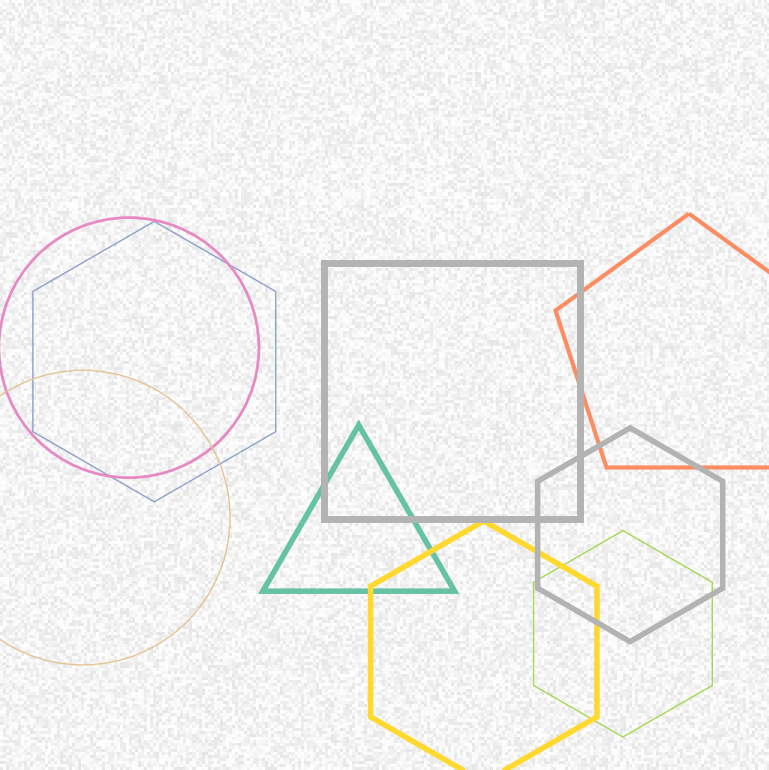[{"shape": "triangle", "thickness": 2, "radius": 0.72, "center": [0.466, 0.304]}, {"shape": "pentagon", "thickness": 1.5, "radius": 0.91, "center": [0.895, 0.54]}, {"shape": "hexagon", "thickness": 0.5, "radius": 0.91, "center": [0.2, 0.53]}, {"shape": "circle", "thickness": 1, "radius": 0.84, "center": [0.167, 0.549]}, {"shape": "hexagon", "thickness": 0.5, "radius": 0.67, "center": [0.809, 0.177]}, {"shape": "hexagon", "thickness": 2, "radius": 0.85, "center": [0.628, 0.154]}, {"shape": "circle", "thickness": 0.5, "radius": 0.96, "center": [0.107, 0.328]}, {"shape": "hexagon", "thickness": 2, "radius": 0.69, "center": [0.818, 0.305]}, {"shape": "square", "thickness": 2.5, "radius": 0.83, "center": [0.587, 0.492]}]